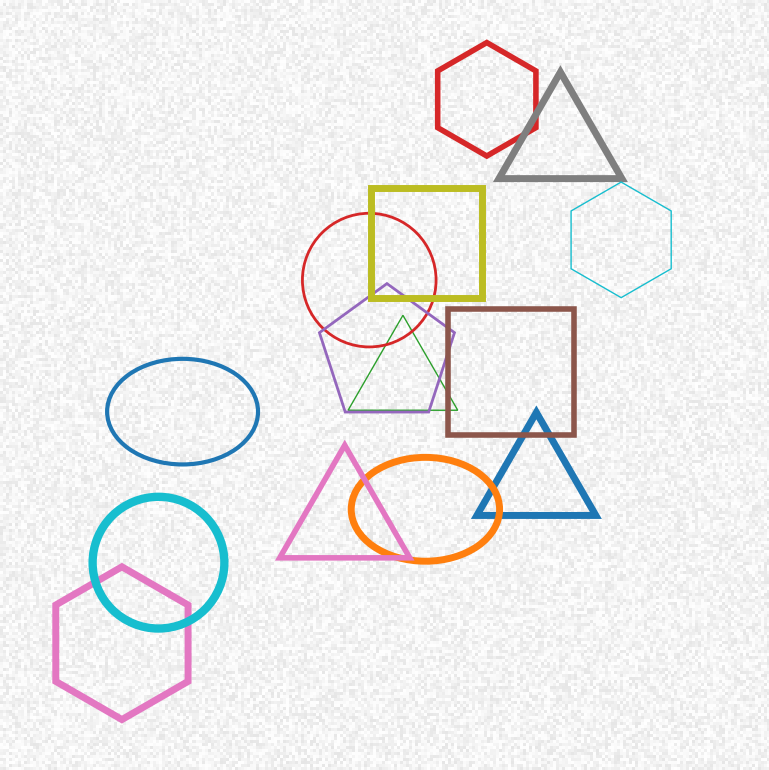[{"shape": "triangle", "thickness": 2.5, "radius": 0.45, "center": [0.697, 0.375]}, {"shape": "oval", "thickness": 1.5, "radius": 0.49, "center": [0.237, 0.465]}, {"shape": "oval", "thickness": 2.5, "radius": 0.48, "center": [0.552, 0.339]}, {"shape": "triangle", "thickness": 0.5, "radius": 0.41, "center": [0.523, 0.508]}, {"shape": "hexagon", "thickness": 2, "radius": 0.37, "center": [0.632, 0.871]}, {"shape": "circle", "thickness": 1, "radius": 0.43, "center": [0.48, 0.636]}, {"shape": "pentagon", "thickness": 1, "radius": 0.46, "center": [0.503, 0.539]}, {"shape": "square", "thickness": 2, "radius": 0.41, "center": [0.663, 0.517]}, {"shape": "triangle", "thickness": 2, "radius": 0.49, "center": [0.448, 0.324]}, {"shape": "hexagon", "thickness": 2.5, "radius": 0.5, "center": [0.158, 0.165]}, {"shape": "triangle", "thickness": 2.5, "radius": 0.46, "center": [0.728, 0.814]}, {"shape": "square", "thickness": 2.5, "radius": 0.36, "center": [0.554, 0.684]}, {"shape": "hexagon", "thickness": 0.5, "radius": 0.38, "center": [0.807, 0.688]}, {"shape": "circle", "thickness": 3, "radius": 0.43, "center": [0.206, 0.269]}]